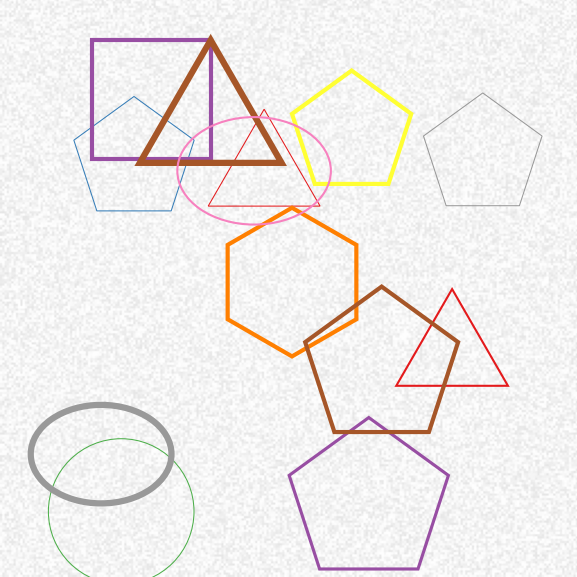[{"shape": "triangle", "thickness": 1, "radius": 0.56, "center": [0.783, 0.387]}, {"shape": "triangle", "thickness": 0.5, "radius": 0.56, "center": [0.457, 0.698]}, {"shape": "pentagon", "thickness": 0.5, "radius": 0.55, "center": [0.232, 0.723]}, {"shape": "circle", "thickness": 0.5, "radius": 0.63, "center": [0.21, 0.113]}, {"shape": "pentagon", "thickness": 1.5, "radius": 0.72, "center": [0.639, 0.131]}, {"shape": "square", "thickness": 2, "radius": 0.51, "center": [0.262, 0.826]}, {"shape": "hexagon", "thickness": 2, "radius": 0.64, "center": [0.506, 0.511]}, {"shape": "pentagon", "thickness": 2, "radius": 0.54, "center": [0.609, 0.768]}, {"shape": "pentagon", "thickness": 2, "radius": 0.7, "center": [0.661, 0.364]}, {"shape": "triangle", "thickness": 3, "radius": 0.71, "center": [0.365, 0.788]}, {"shape": "oval", "thickness": 1, "radius": 0.66, "center": [0.44, 0.703]}, {"shape": "pentagon", "thickness": 0.5, "radius": 0.54, "center": [0.836, 0.73]}, {"shape": "oval", "thickness": 3, "radius": 0.61, "center": [0.175, 0.213]}]